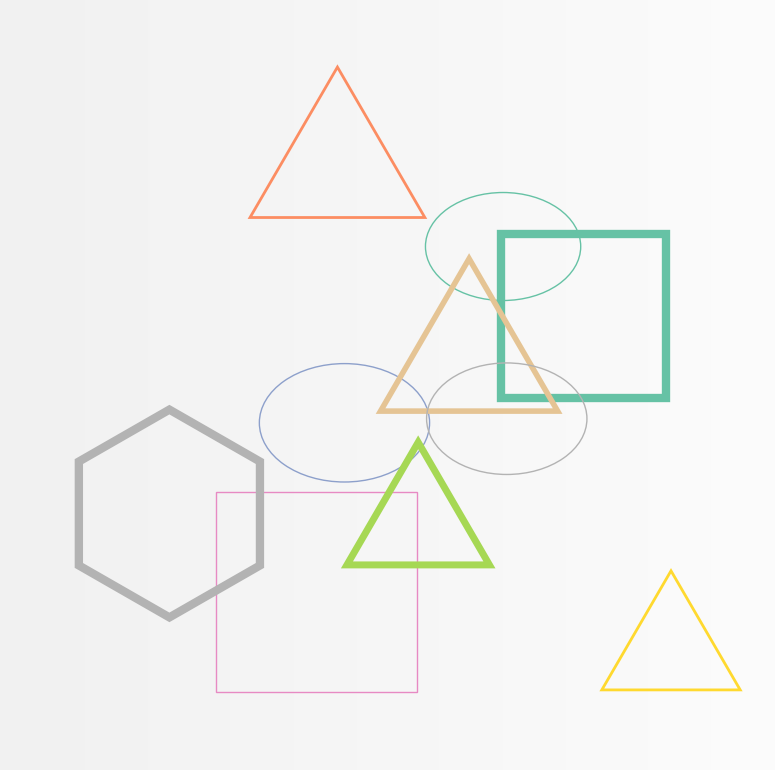[{"shape": "square", "thickness": 3, "radius": 0.53, "center": [0.753, 0.59]}, {"shape": "oval", "thickness": 0.5, "radius": 0.5, "center": [0.649, 0.68]}, {"shape": "triangle", "thickness": 1, "radius": 0.65, "center": [0.435, 0.783]}, {"shape": "oval", "thickness": 0.5, "radius": 0.55, "center": [0.444, 0.451]}, {"shape": "square", "thickness": 0.5, "radius": 0.65, "center": [0.408, 0.231]}, {"shape": "triangle", "thickness": 2.5, "radius": 0.53, "center": [0.54, 0.319]}, {"shape": "triangle", "thickness": 1, "radius": 0.52, "center": [0.866, 0.156]}, {"shape": "triangle", "thickness": 2, "radius": 0.66, "center": [0.605, 0.532]}, {"shape": "hexagon", "thickness": 3, "radius": 0.67, "center": [0.219, 0.333]}, {"shape": "oval", "thickness": 0.5, "radius": 0.52, "center": [0.654, 0.456]}]